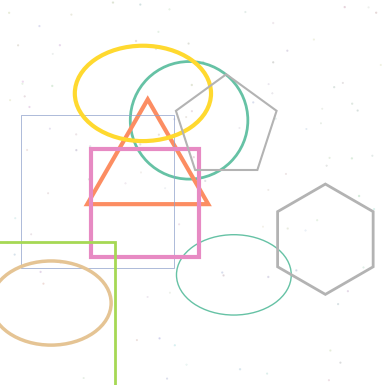[{"shape": "oval", "thickness": 1, "radius": 0.75, "center": [0.607, 0.286]}, {"shape": "circle", "thickness": 2, "radius": 0.76, "center": [0.491, 0.687]}, {"shape": "triangle", "thickness": 3, "radius": 0.91, "center": [0.384, 0.56]}, {"shape": "square", "thickness": 0.5, "radius": 0.99, "center": [0.254, 0.503]}, {"shape": "square", "thickness": 3, "radius": 0.7, "center": [0.377, 0.472]}, {"shape": "square", "thickness": 2, "radius": 0.99, "center": [0.103, 0.175]}, {"shape": "oval", "thickness": 3, "radius": 0.88, "center": [0.371, 0.757]}, {"shape": "oval", "thickness": 2.5, "radius": 0.78, "center": [0.133, 0.213]}, {"shape": "hexagon", "thickness": 2, "radius": 0.72, "center": [0.845, 0.379]}, {"shape": "pentagon", "thickness": 1.5, "radius": 0.69, "center": [0.588, 0.67]}]